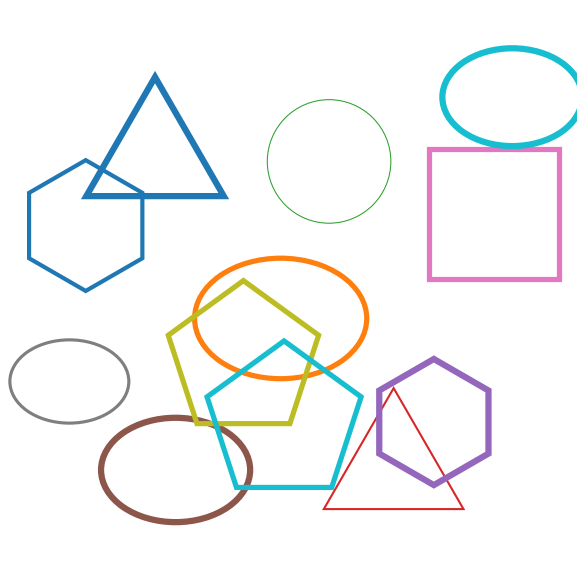[{"shape": "hexagon", "thickness": 2, "radius": 0.57, "center": [0.148, 0.609]}, {"shape": "triangle", "thickness": 3, "radius": 0.69, "center": [0.268, 0.728]}, {"shape": "oval", "thickness": 2.5, "radius": 0.75, "center": [0.486, 0.448]}, {"shape": "circle", "thickness": 0.5, "radius": 0.53, "center": [0.57, 0.72]}, {"shape": "triangle", "thickness": 1, "radius": 0.7, "center": [0.682, 0.187]}, {"shape": "hexagon", "thickness": 3, "radius": 0.55, "center": [0.751, 0.268]}, {"shape": "oval", "thickness": 3, "radius": 0.65, "center": [0.304, 0.185]}, {"shape": "square", "thickness": 2.5, "radius": 0.56, "center": [0.856, 0.629]}, {"shape": "oval", "thickness": 1.5, "radius": 0.51, "center": [0.12, 0.339]}, {"shape": "pentagon", "thickness": 2.5, "radius": 0.68, "center": [0.422, 0.376]}, {"shape": "oval", "thickness": 3, "radius": 0.6, "center": [0.887, 0.831]}, {"shape": "pentagon", "thickness": 2.5, "radius": 0.7, "center": [0.492, 0.269]}]